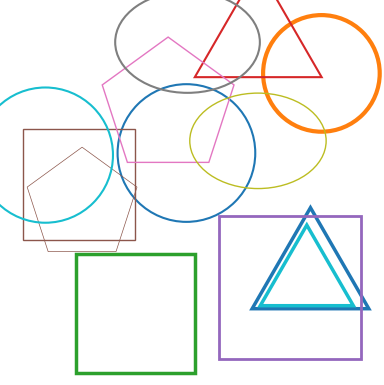[{"shape": "triangle", "thickness": 2.5, "radius": 0.87, "center": [0.806, 0.286]}, {"shape": "circle", "thickness": 1.5, "radius": 0.89, "center": [0.484, 0.603]}, {"shape": "circle", "thickness": 3, "radius": 0.76, "center": [0.835, 0.809]}, {"shape": "square", "thickness": 2.5, "radius": 0.77, "center": [0.352, 0.185]}, {"shape": "triangle", "thickness": 1.5, "radius": 0.95, "center": [0.671, 0.895]}, {"shape": "square", "thickness": 2, "radius": 0.93, "center": [0.753, 0.253]}, {"shape": "square", "thickness": 1, "radius": 0.73, "center": [0.206, 0.521]}, {"shape": "pentagon", "thickness": 0.5, "radius": 0.75, "center": [0.213, 0.468]}, {"shape": "pentagon", "thickness": 1, "radius": 0.9, "center": [0.437, 0.724]}, {"shape": "oval", "thickness": 1.5, "radius": 0.94, "center": [0.487, 0.89]}, {"shape": "oval", "thickness": 1, "radius": 0.89, "center": [0.67, 0.634]}, {"shape": "triangle", "thickness": 2.5, "radius": 0.7, "center": [0.797, 0.276]}, {"shape": "circle", "thickness": 1.5, "radius": 0.88, "center": [0.118, 0.597]}]